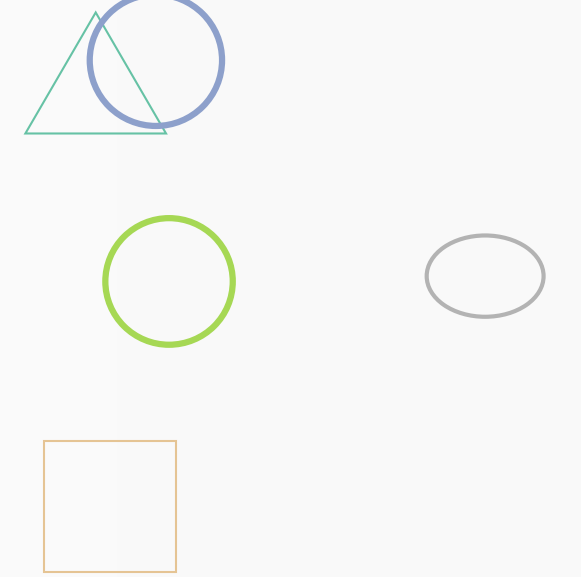[{"shape": "triangle", "thickness": 1, "radius": 0.7, "center": [0.165, 0.838]}, {"shape": "circle", "thickness": 3, "radius": 0.57, "center": [0.268, 0.895]}, {"shape": "circle", "thickness": 3, "radius": 0.55, "center": [0.291, 0.512]}, {"shape": "square", "thickness": 1, "radius": 0.57, "center": [0.189, 0.122]}, {"shape": "oval", "thickness": 2, "radius": 0.5, "center": [0.835, 0.521]}]